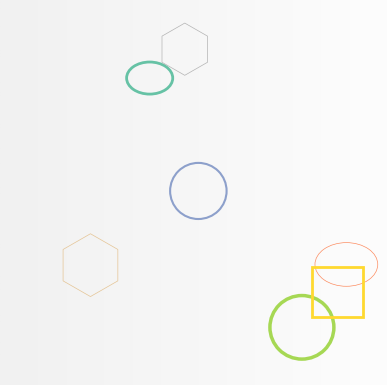[{"shape": "oval", "thickness": 2, "radius": 0.3, "center": [0.386, 0.797]}, {"shape": "oval", "thickness": 0.5, "radius": 0.41, "center": [0.894, 0.313]}, {"shape": "circle", "thickness": 1.5, "radius": 0.36, "center": [0.512, 0.504]}, {"shape": "circle", "thickness": 2.5, "radius": 0.41, "center": [0.779, 0.15]}, {"shape": "square", "thickness": 2, "radius": 0.33, "center": [0.871, 0.241]}, {"shape": "hexagon", "thickness": 0.5, "radius": 0.41, "center": [0.233, 0.311]}, {"shape": "hexagon", "thickness": 0.5, "radius": 0.34, "center": [0.477, 0.872]}]